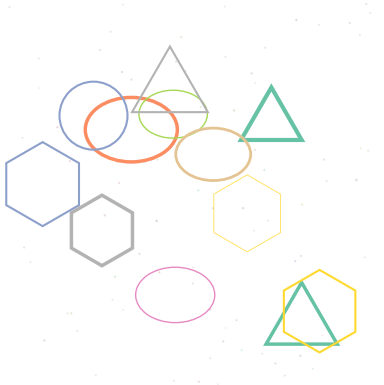[{"shape": "triangle", "thickness": 2.5, "radius": 0.53, "center": [0.783, 0.16]}, {"shape": "triangle", "thickness": 3, "radius": 0.45, "center": [0.705, 0.682]}, {"shape": "oval", "thickness": 2.5, "radius": 0.6, "center": [0.341, 0.663]}, {"shape": "hexagon", "thickness": 1.5, "radius": 0.55, "center": [0.111, 0.522]}, {"shape": "circle", "thickness": 1.5, "radius": 0.44, "center": [0.243, 0.7]}, {"shape": "oval", "thickness": 1, "radius": 0.51, "center": [0.455, 0.234]}, {"shape": "oval", "thickness": 1, "radius": 0.44, "center": [0.45, 0.703]}, {"shape": "hexagon", "thickness": 0.5, "radius": 0.5, "center": [0.642, 0.446]}, {"shape": "hexagon", "thickness": 1.5, "radius": 0.54, "center": [0.83, 0.192]}, {"shape": "oval", "thickness": 2, "radius": 0.49, "center": [0.554, 0.599]}, {"shape": "triangle", "thickness": 1.5, "radius": 0.57, "center": [0.441, 0.766]}, {"shape": "hexagon", "thickness": 2.5, "radius": 0.46, "center": [0.265, 0.401]}]